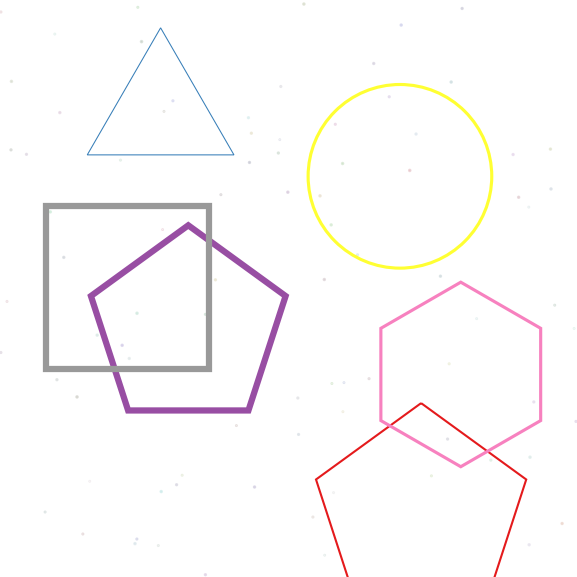[{"shape": "pentagon", "thickness": 1, "radius": 0.96, "center": [0.729, 0.11]}, {"shape": "triangle", "thickness": 0.5, "radius": 0.73, "center": [0.278, 0.804]}, {"shape": "pentagon", "thickness": 3, "radius": 0.89, "center": [0.326, 0.432]}, {"shape": "circle", "thickness": 1.5, "radius": 0.79, "center": [0.693, 0.694]}, {"shape": "hexagon", "thickness": 1.5, "radius": 0.8, "center": [0.798, 0.351]}, {"shape": "square", "thickness": 3, "radius": 0.7, "center": [0.22, 0.502]}]